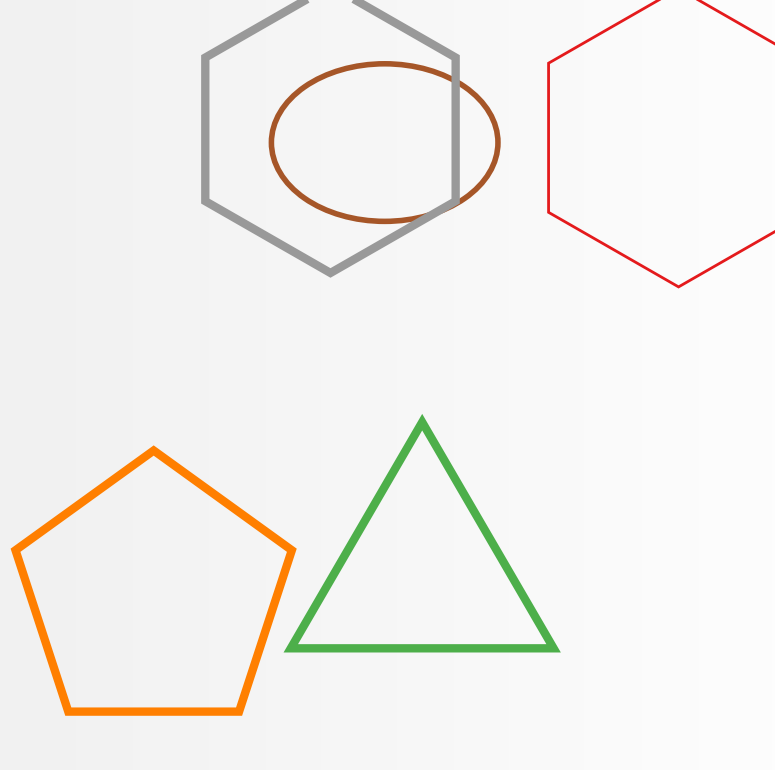[{"shape": "hexagon", "thickness": 1, "radius": 0.97, "center": [0.876, 0.821]}, {"shape": "triangle", "thickness": 3, "radius": 0.98, "center": [0.545, 0.256]}, {"shape": "pentagon", "thickness": 3, "radius": 0.94, "center": [0.198, 0.227]}, {"shape": "oval", "thickness": 2, "radius": 0.73, "center": [0.496, 0.815]}, {"shape": "hexagon", "thickness": 3, "radius": 0.93, "center": [0.426, 0.832]}]